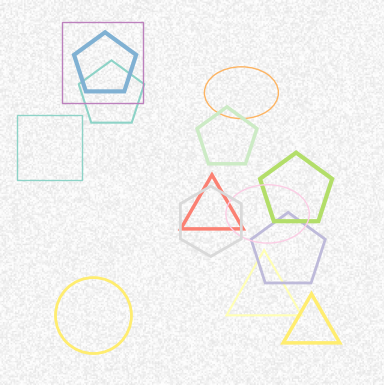[{"shape": "pentagon", "thickness": 1.5, "radius": 0.45, "center": [0.29, 0.754]}, {"shape": "square", "thickness": 1, "radius": 0.42, "center": [0.129, 0.617]}, {"shape": "triangle", "thickness": 1.5, "radius": 0.56, "center": [0.686, 0.237]}, {"shape": "pentagon", "thickness": 2, "radius": 0.51, "center": [0.749, 0.347]}, {"shape": "triangle", "thickness": 2.5, "radius": 0.47, "center": [0.551, 0.452]}, {"shape": "pentagon", "thickness": 3, "radius": 0.42, "center": [0.273, 0.831]}, {"shape": "oval", "thickness": 1, "radius": 0.48, "center": [0.627, 0.759]}, {"shape": "pentagon", "thickness": 3, "radius": 0.49, "center": [0.769, 0.505]}, {"shape": "oval", "thickness": 1, "radius": 0.54, "center": [0.695, 0.444]}, {"shape": "hexagon", "thickness": 2, "radius": 0.46, "center": [0.548, 0.425]}, {"shape": "square", "thickness": 1, "radius": 0.52, "center": [0.266, 0.838]}, {"shape": "pentagon", "thickness": 2.5, "radius": 0.41, "center": [0.59, 0.641]}, {"shape": "circle", "thickness": 2, "radius": 0.49, "center": [0.243, 0.18]}, {"shape": "triangle", "thickness": 2.5, "radius": 0.42, "center": [0.809, 0.152]}]